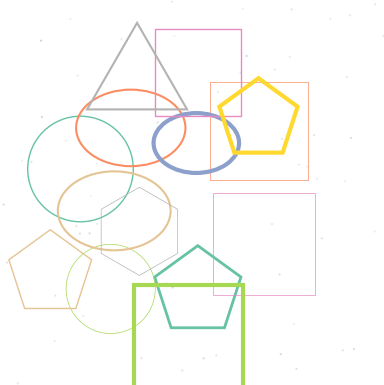[{"shape": "pentagon", "thickness": 2, "radius": 0.59, "center": [0.514, 0.244]}, {"shape": "circle", "thickness": 1, "radius": 0.69, "center": [0.209, 0.561]}, {"shape": "square", "thickness": 0.5, "radius": 0.64, "center": [0.673, 0.66]}, {"shape": "oval", "thickness": 1.5, "radius": 0.71, "center": [0.34, 0.668]}, {"shape": "oval", "thickness": 3, "radius": 0.56, "center": [0.51, 0.629]}, {"shape": "square", "thickness": 0.5, "radius": 0.66, "center": [0.685, 0.367]}, {"shape": "square", "thickness": 1, "radius": 0.56, "center": [0.514, 0.812]}, {"shape": "square", "thickness": 3, "radius": 0.71, "center": [0.49, 0.118]}, {"shape": "circle", "thickness": 0.5, "radius": 0.58, "center": [0.287, 0.25]}, {"shape": "pentagon", "thickness": 3, "radius": 0.53, "center": [0.671, 0.69]}, {"shape": "oval", "thickness": 1.5, "radius": 0.73, "center": [0.297, 0.452]}, {"shape": "pentagon", "thickness": 1, "radius": 0.57, "center": [0.131, 0.29]}, {"shape": "triangle", "thickness": 1.5, "radius": 0.75, "center": [0.356, 0.791]}, {"shape": "hexagon", "thickness": 0.5, "radius": 0.57, "center": [0.362, 0.399]}]